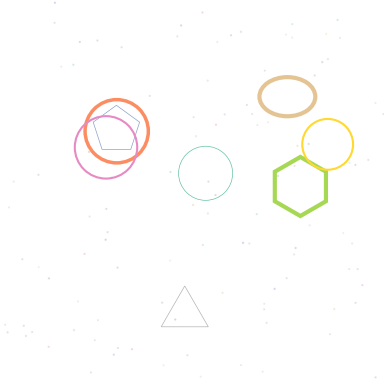[{"shape": "circle", "thickness": 0.5, "radius": 0.35, "center": [0.534, 0.55]}, {"shape": "circle", "thickness": 2.5, "radius": 0.41, "center": [0.303, 0.659]}, {"shape": "pentagon", "thickness": 0.5, "radius": 0.32, "center": [0.302, 0.663]}, {"shape": "circle", "thickness": 1.5, "radius": 0.41, "center": [0.275, 0.617]}, {"shape": "hexagon", "thickness": 3, "radius": 0.38, "center": [0.78, 0.516]}, {"shape": "circle", "thickness": 1.5, "radius": 0.33, "center": [0.851, 0.625]}, {"shape": "oval", "thickness": 3, "radius": 0.36, "center": [0.746, 0.749]}, {"shape": "triangle", "thickness": 0.5, "radius": 0.35, "center": [0.48, 0.187]}]